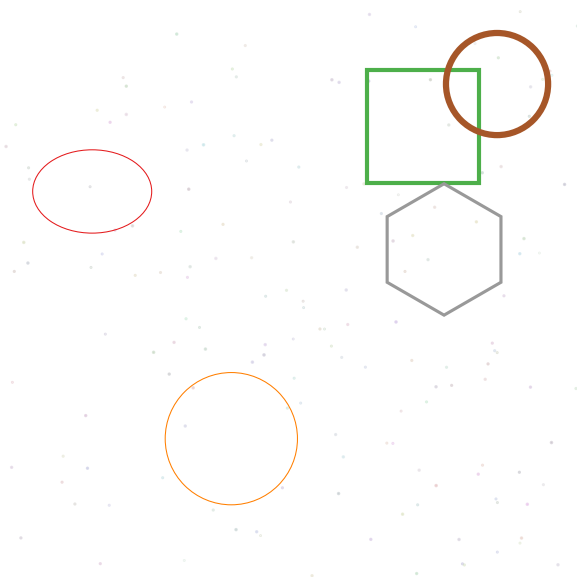[{"shape": "oval", "thickness": 0.5, "radius": 0.52, "center": [0.16, 0.668]}, {"shape": "square", "thickness": 2, "radius": 0.49, "center": [0.733, 0.78]}, {"shape": "circle", "thickness": 0.5, "radius": 0.57, "center": [0.401, 0.24]}, {"shape": "circle", "thickness": 3, "radius": 0.44, "center": [0.861, 0.854]}, {"shape": "hexagon", "thickness": 1.5, "radius": 0.57, "center": [0.769, 0.567]}]